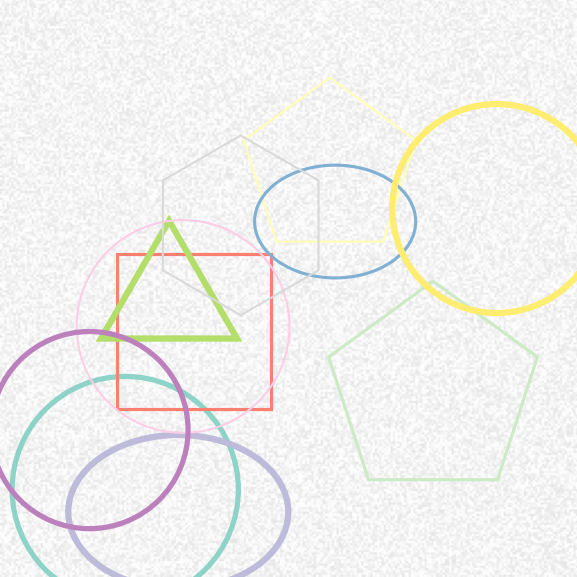[{"shape": "circle", "thickness": 2.5, "radius": 0.98, "center": [0.217, 0.151]}, {"shape": "pentagon", "thickness": 1, "radius": 0.78, "center": [0.571, 0.708]}, {"shape": "oval", "thickness": 3, "radius": 0.95, "center": [0.309, 0.113]}, {"shape": "square", "thickness": 1.5, "radius": 0.67, "center": [0.336, 0.424]}, {"shape": "oval", "thickness": 1.5, "radius": 0.7, "center": [0.58, 0.616]}, {"shape": "triangle", "thickness": 3, "radius": 0.68, "center": [0.293, 0.481]}, {"shape": "circle", "thickness": 1, "radius": 0.92, "center": [0.317, 0.434]}, {"shape": "hexagon", "thickness": 1, "radius": 0.78, "center": [0.417, 0.609]}, {"shape": "circle", "thickness": 2.5, "radius": 0.85, "center": [0.155, 0.254]}, {"shape": "pentagon", "thickness": 1.5, "radius": 0.95, "center": [0.75, 0.322]}, {"shape": "circle", "thickness": 3, "radius": 0.9, "center": [0.86, 0.638]}]